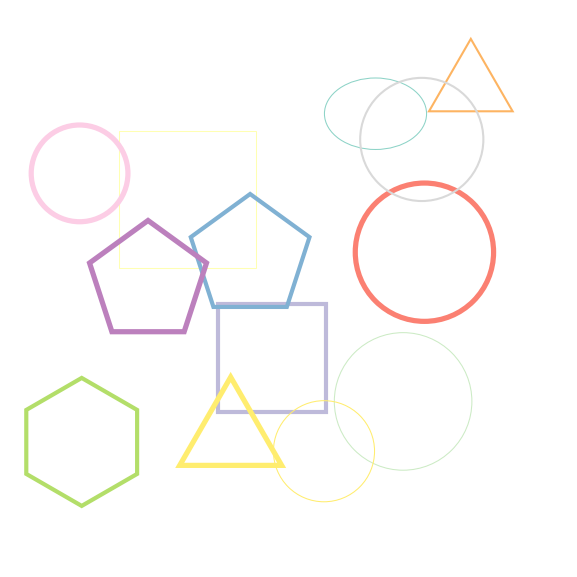[{"shape": "oval", "thickness": 0.5, "radius": 0.44, "center": [0.65, 0.802]}, {"shape": "square", "thickness": 0.5, "radius": 0.6, "center": [0.325, 0.654]}, {"shape": "square", "thickness": 2, "radius": 0.47, "center": [0.471, 0.379]}, {"shape": "circle", "thickness": 2.5, "radius": 0.6, "center": [0.735, 0.562]}, {"shape": "pentagon", "thickness": 2, "radius": 0.54, "center": [0.433, 0.555]}, {"shape": "triangle", "thickness": 1, "radius": 0.42, "center": [0.815, 0.848]}, {"shape": "hexagon", "thickness": 2, "radius": 0.55, "center": [0.141, 0.234]}, {"shape": "circle", "thickness": 2.5, "radius": 0.42, "center": [0.138, 0.699]}, {"shape": "circle", "thickness": 1, "radius": 0.53, "center": [0.73, 0.758]}, {"shape": "pentagon", "thickness": 2.5, "radius": 0.53, "center": [0.256, 0.511]}, {"shape": "circle", "thickness": 0.5, "radius": 0.6, "center": [0.698, 0.304]}, {"shape": "triangle", "thickness": 2.5, "radius": 0.51, "center": [0.399, 0.244]}, {"shape": "circle", "thickness": 0.5, "radius": 0.44, "center": [0.561, 0.218]}]